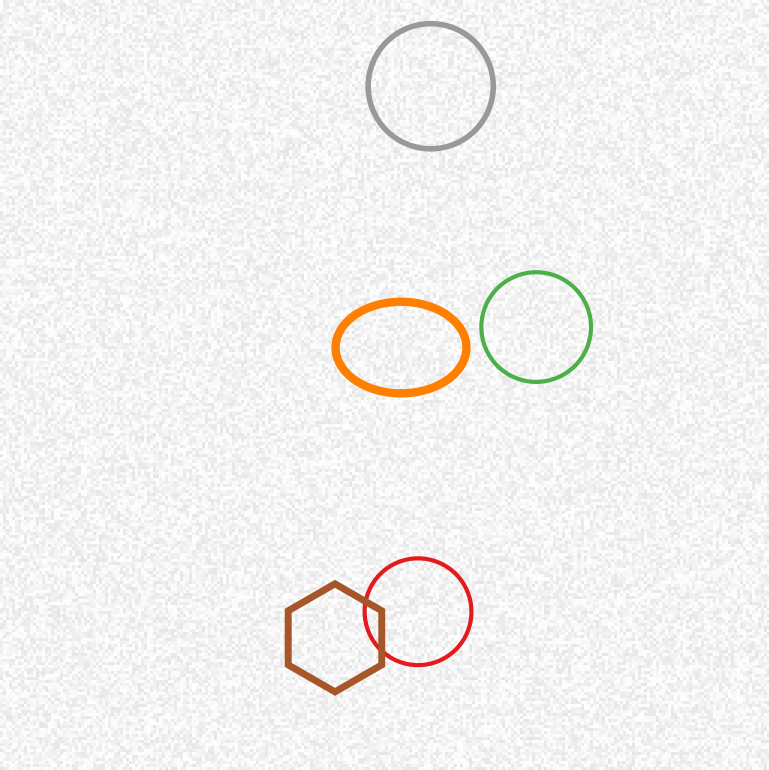[{"shape": "circle", "thickness": 1.5, "radius": 0.35, "center": [0.543, 0.206]}, {"shape": "circle", "thickness": 1.5, "radius": 0.36, "center": [0.696, 0.575]}, {"shape": "oval", "thickness": 3, "radius": 0.42, "center": [0.521, 0.549]}, {"shape": "hexagon", "thickness": 2.5, "radius": 0.35, "center": [0.435, 0.172]}, {"shape": "circle", "thickness": 2, "radius": 0.41, "center": [0.559, 0.888]}]